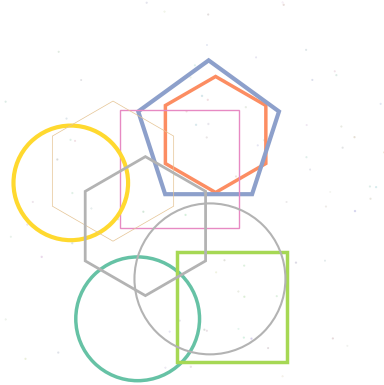[{"shape": "circle", "thickness": 2.5, "radius": 0.8, "center": [0.358, 0.172]}, {"shape": "hexagon", "thickness": 2.5, "radius": 0.75, "center": [0.56, 0.651]}, {"shape": "pentagon", "thickness": 3, "radius": 0.96, "center": [0.542, 0.651]}, {"shape": "square", "thickness": 1, "radius": 0.77, "center": [0.467, 0.561]}, {"shape": "square", "thickness": 2.5, "radius": 0.71, "center": [0.603, 0.202]}, {"shape": "circle", "thickness": 3, "radius": 0.74, "center": [0.184, 0.525]}, {"shape": "hexagon", "thickness": 0.5, "radius": 0.91, "center": [0.294, 0.555]}, {"shape": "circle", "thickness": 1.5, "radius": 0.98, "center": [0.545, 0.276]}, {"shape": "hexagon", "thickness": 2, "radius": 0.9, "center": [0.378, 0.413]}]